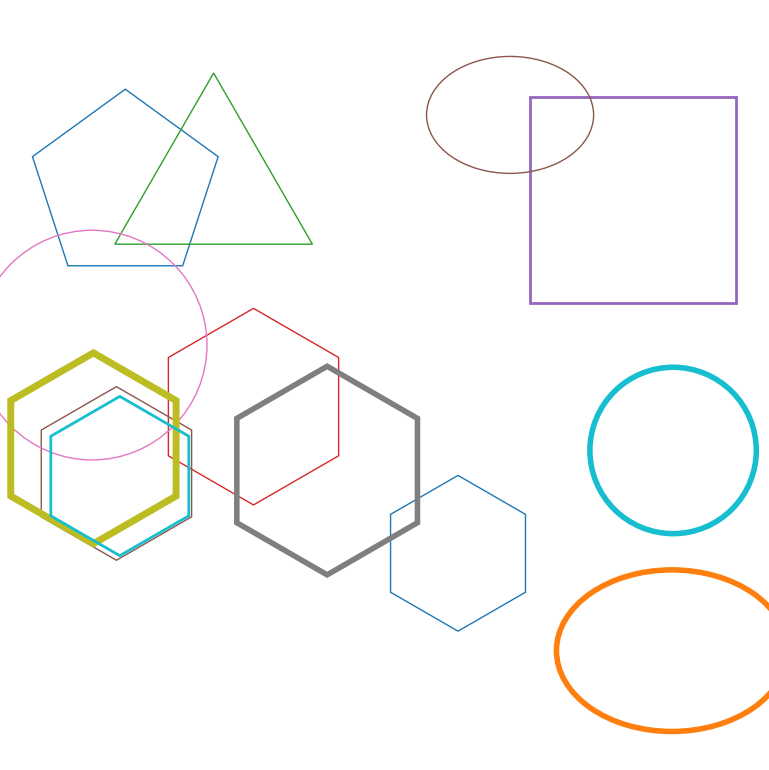[{"shape": "hexagon", "thickness": 0.5, "radius": 0.51, "center": [0.595, 0.281]}, {"shape": "pentagon", "thickness": 0.5, "radius": 0.63, "center": [0.163, 0.757]}, {"shape": "oval", "thickness": 2, "radius": 0.75, "center": [0.873, 0.155]}, {"shape": "triangle", "thickness": 0.5, "radius": 0.74, "center": [0.277, 0.757]}, {"shape": "hexagon", "thickness": 0.5, "radius": 0.64, "center": [0.329, 0.472]}, {"shape": "square", "thickness": 1, "radius": 0.67, "center": [0.822, 0.741]}, {"shape": "oval", "thickness": 0.5, "radius": 0.54, "center": [0.662, 0.851]}, {"shape": "hexagon", "thickness": 0.5, "radius": 0.56, "center": [0.151, 0.385]}, {"shape": "circle", "thickness": 0.5, "radius": 0.75, "center": [0.12, 0.552]}, {"shape": "hexagon", "thickness": 2, "radius": 0.68, "center": [0.425, 0.389]}, {"shape": "hexagon", "thickness": 2.5, "radius": 0.62, "center": [0.121, 0.418]}, {"shape": "circle", "thickness": 2, "radius": 0.54, "center": [0.874, 0.415]}, {"shape": "hexagon", "thickness": 1, "radius": 0.52, "center": [0.156, 0.382]}]